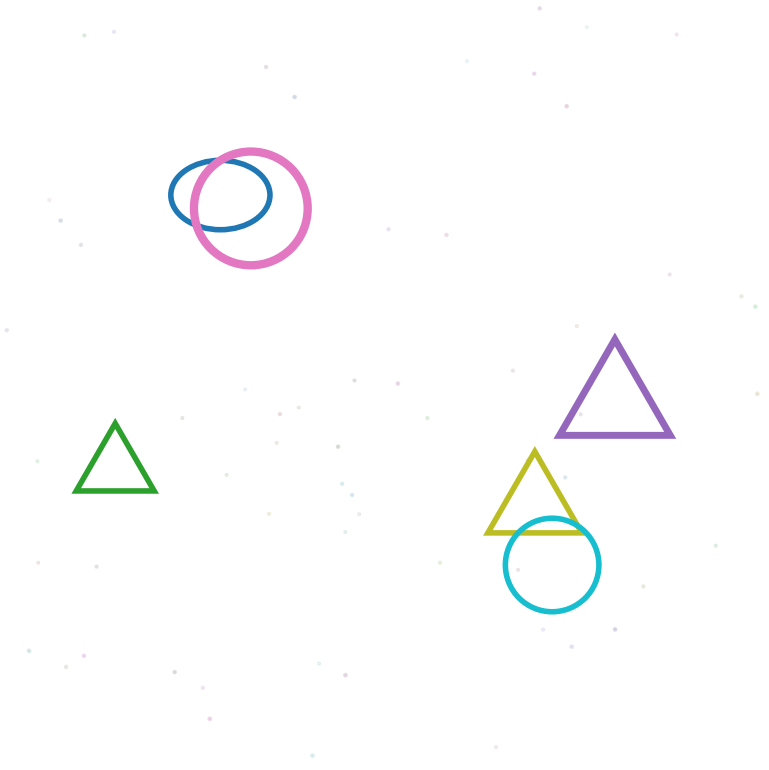[{"shape": "oval", "thickness": 2, "radius": 0.32, "center": [0.286, 0.747]}, {"shape": "triangle", "thickness": 2, "radius": 0.29, "center": [0.15, 0.392]}, {"shape": "triangle", "thickness": 2.5, "radius": 0.41, "center": [0.799, 0.476]}, {"shape": "circle", "thickness": 3, "radius": 0.37, "center": [0.326, 0.729]}, {"shape": "triangle", "thickness": 2, "radius": 0.35, "center": [0.695, 0.343]}, {"shape": "circle", "thickness": 2, "radius": 0.3, "center": [0.717, 0.266]}]